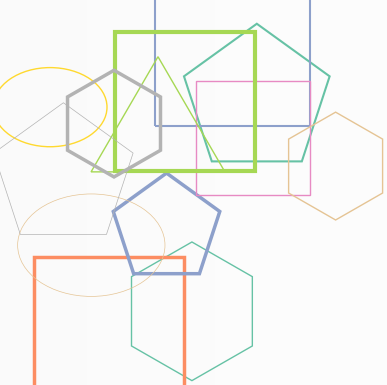[{"shape": "pentagon", "thickness": 1.5, "radius": 0.99, "center": [0.663, 0.741]}, {"shape": "hexagon", "thickness": 1, "radius": 0.9, "center": [0.495, 0.191]}, {"shape": "square", "thickness": 2.5, "radius": 0.97, "center": [0.282, 0.14]}, {"shape": "pentagon", "thickness": 2.5, "radius": 0.72, "center": [0.43, 0.406]}, {"shape": "square", "thickness": 1.5, "radius": 1.0, "center": [0.599, 0.873]}, {"shape": "square", "thickness": 1, "radius": 0.74, "center": [0.653, 0.642]}, {"shape": "square", "thickness": 3, "radius": 0.9, "center": [0.478, 0.737]}, {"shape": "triangle", "thickness": 1, "radius": 1.0, "center": [0.408, 0.653]}, {"shape": "oval", "thickness": 1, "radius": 0.73, "center": [0.129, 0.722]}, {"shape": "oval", "thickness": 0.5, "radius": 0.95, "center": [0.236, 0.363]}, {"shape": "hexagon", "thickness": 1, "radius": 0.7, "center": [0.866, 0.569]}, {"shape": "pentagon", "thickness": 0.5, "radius": 0.95, "center": [0.164, 0.544]}, {"shape": "hexagon", "thickness": 2.5, "radius": 0.69, "center": [0.294, 0.679]}]